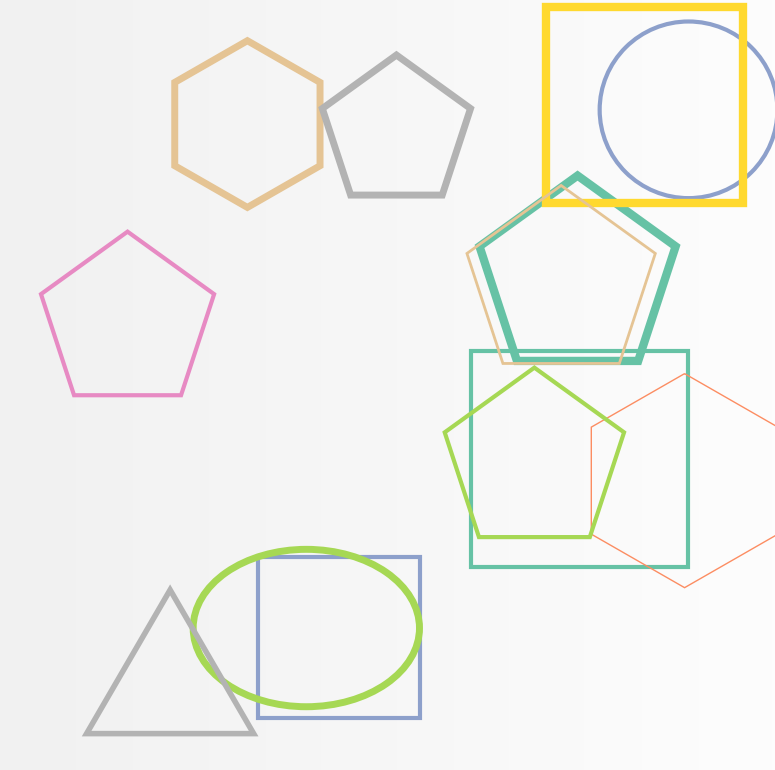[{"shape": "square", "thickness": 1.5, "radius": 0.7, "center": [0.748, 0.404]}, {"shape": "pentagon", "thickness": 3, "radius": 0.67, "center": [0.745, 0.639]}, {"shape": "hexagon", "thickness": 0.5, "radius": 0.69, "center": [0.883, 0.376]}, {"shape": "square", "thickness": 1.5, "radius": 0.52, "center": [0.438, 0.172]}, {"shape": "circle", "thickness": 1.5, "radius": 0.57, "center": [0.888, 0.857]}, {"shape": "pentagon", "thickness": 1.5, "radius": 0.59, "center": [0.165, 0.582]}, {"shape": "oval", "thickness": 2.5, "radius": 0.73, "center": [0.395, 0.184]}, {"shape": "pentagon", "thickness": 1.5, "radius": 0.61, "center": [0.69, 0.401]}, {"shape": "square", "thickness": 3, "radius": 0.64, "center": [0.831, 0.864]}, {"shape": "hexagon", "thickness": 2.5, "radius": 0.54, "center": [0.319, 0.839]}, {"shape": "pentagon", "thickness": 1, "radius": 0.64, "center": [0.724, 0.631]}, {"shape": "triangle", "thickness": 2, "radius": 0.62, "center": [0.22, 0.109]}, {"shape": "pentagon", "thickness": 2.5, "radius": 0.5, "center": [0.512, 0.828]}]